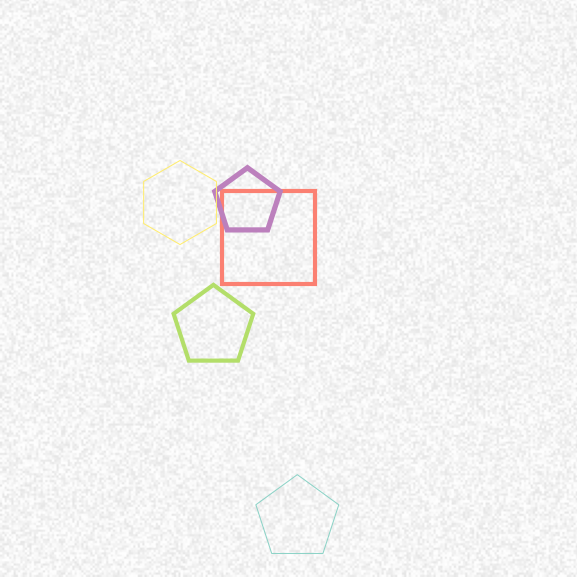[{"shape": "pentagon", "thickness": 0.5, "radius": 0.38, "center": [0.515, 0.102]}, {"shape": "square", "thickness": 2, "radius": 0.4, "center": [0.465, 0.588]}, {"shape": "pentagon", "thickness": 2, "radius": 0.36, "center": [0.37, 0.433]}, {"shape": "pentagon", "thickness": 2.5, "radius": 0.3, "center": [0.428, 0.649]}, {"shape": "hexagon", "thickness": 0.5, "radius": 0.36, "center": [0.312, 0.648]}]